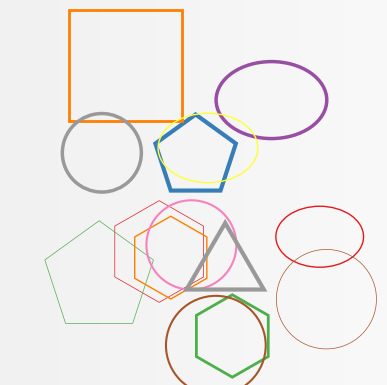[{"shape": "hexagon", "thickness": 0.5, "radius": 0.66, "center": [0.411, 0.347]}, {"shape": "oval", "thickness": 1, "radius": 0.57, "center": [0.825, 0.385]}, {"shape": "pentagon", "thickness": 3, "radius": 0.55, "center": [0.505, 0.593]}, {"shape": "pentagon", "thickness": 0.5, "radius": 0.74, "center": [0.256, 0.279]}, {"shape": "hexagon", "thickness": 2, "radius": 0.54, "center": [0.6, 0.127]}, {"shape": "oval", "thickness": 2.5, "radius": 0.71, "center": [0.701, 0.74]}, {"shape": "hexagon", "thickness": 1, "radius": 0.54, "center": [0.441, 0.331]}, {"shape": "square", "thickness": 2, "radius": 0.73, "center": [0.324, 0.83]}, {"shape": "oval", "thickness": 1, "radius": 0.64, "center": [0.537, 0.616]}, {"shape": "circle", "thickness": 0.5, "radius": 0.65, "center": [0.842, 0.223]}, {"shape": "circle", "thickness": 1.5, "radius": 0.64, "center": [0.557, 0.103]}, {"shape": "circle", "thickness": 1.5, "radius": 0.58, "center": [0.494, 0.364]}, {"shape": "triangle", "thickness": 3, "radius": 0.58, "center": [0.581, 0.306]}, {"shape": "circle", "thickness": 2.5, "radius": 0.51, "center": [0.263, 0.603]}]